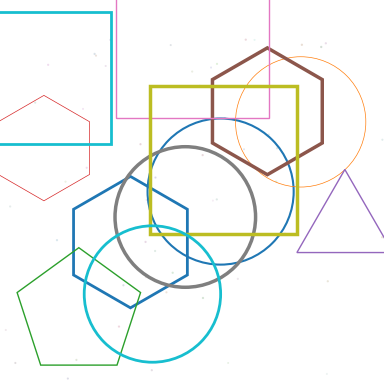[{"shape": "hexagon", "thickness": 2, "radius": 0.85, "center": [0.339, 0.371]}, {"shape": "circle", "thickness": 1.5, "radius": 0.95, "center": [0.573, 0.502]}, {"shape": "circle", "thickness": 0.5, "radius": 0.85, "center": [0.781, 0.683]}, {"shape": "pentagon", "thickness": 1, "radius": 0.84, "center": [0.205, 0.188]}, {"shape": "hexagon", "thickness": 0.5, "radius": 0.68, "center": [0.114, 0.615]}, {"shape": "triangle", "thickness": 1, "radius": 0.72, "center": [0.896, 0.416]}, {"shape": "hexagon", "thickness": 2.5, "radius": 0.82, "center": [0.694, 0.711]}, {"shape": "square", "thickness": 1, "radius": 0.99, "center": [0.5, 0.892]}, {"shape": "circle", "thickness": 2.5, "radius": 0.91, "center": [0.481, 0.436]}, {"shape": "square", "thickness": 2.5, "radius": 0.96, "center": [0.58, 0.585]}, {"shape": "circle", "thickness": 2, "radius": 0.89, "center": [0.396, 0.236]}, {"shape": "square", "thickness": 2, "radius": 0.86, "center": [0.116, 0.799]}]